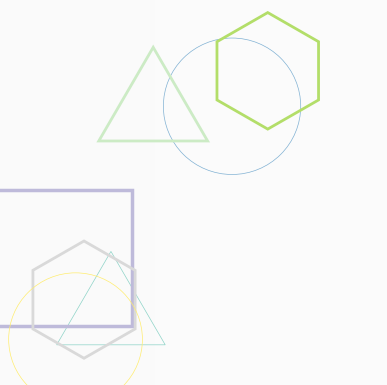[{"shape": "triangle", "thickness": 0.5, "radius": 0.81, "center": [0.286, 0.185]}, {"shape": "square", "thickness": 2.5, "radius": 0.88, "center": [0.164, 0.331]}, {"shape": "circle", "thickness": 0.5, "radius": 0.89, "center": [0.599, 0.724]}, {"shape": "hexagon", "thickness": 2, "radius": 0.76, "center": [0.691, 0.816]}, {"shape": "hexagon", "thickness": 2, "radius": 0.76, "center": [0.217, 0.222]}, {"shape": "triangle", "thickness": 2, "radius": 0.81, "center": [0.395, 0.715]}, {"shape": "circle", "thickness": 0.5, "radius": 0.86, "center": [0.195, 0.119]}]